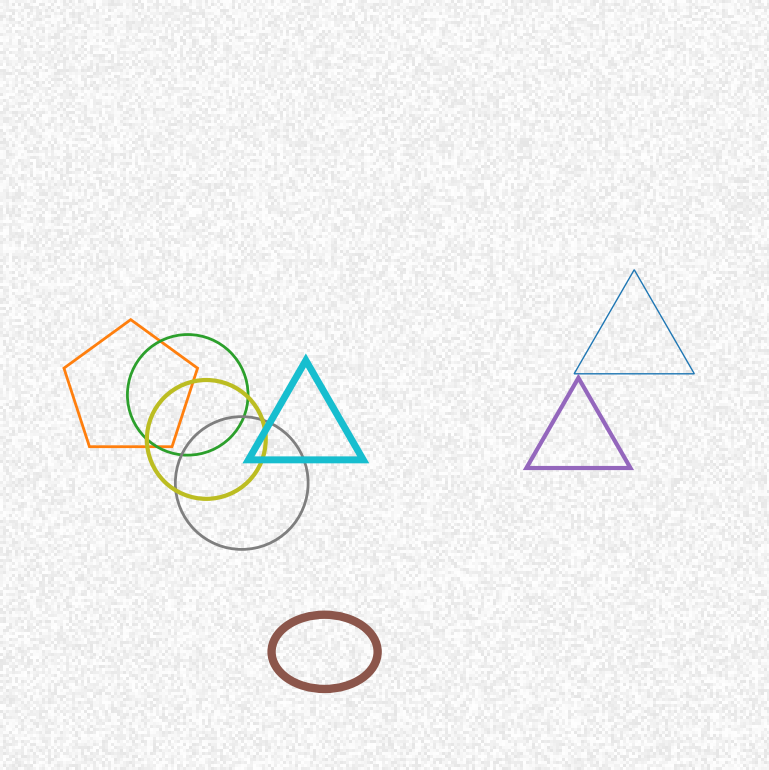[{"shape": "triangle", "thickness": 0.5, "radius": 0.45, "center": [0.824, 0.56]}, {"shape": "pentagon", "thickness": 1, "radius": 0.46, "center": [0.17, 0.494]}, {"shape": "circle", "thickness": 1, "radius": 0.39, "center": [0.244, 0.487]}, {"shape": "triangle", "thickness": 1.5, "radius": 0.39, "center": [0.751, 0.431]}, {"shape": "oval", "thickness": 3, "radius": 0.34, "center": [0.422, 0.153]}, {"shape": "circle", "thickness": 1, "radius": 0.43, "center": [0.314, 0.373]}, {"shape": "circle", "thickness": 1.5, "radius": 0.39, "center": [0.268, 0.429]}, {"shape": "triangle", "thickness": 2.5, "radius": 0.43, "center": [0.397, 0.446]}]